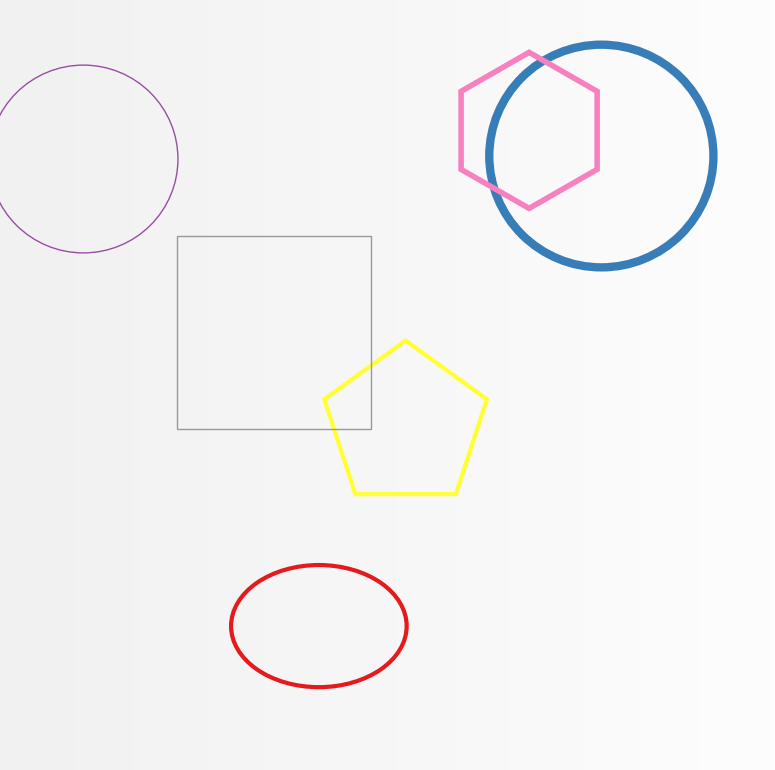[{"shape": "oval", "thickness": 1.5, "radius": 0.57, "center": [0.411, 0.187]}, {"shape": "circle", "thickness": 3, "radius": 0.72, "center": [0.776, 0.797]}, {"shape": "circle", "thickness": 0.5, "radius": 0.61, "center": [0.108, 0.794]}, {"shape": "pentagon", "thickness": 1.5, "radius": 0.55, "center": [0.523, 0.447]}, {"shape": "hexagon", "thickness": 2, "radius": 0.51, "center": [0.683, 0.831]}, {"shape": "square", "thickness": 0.5, "radius": 0.63, "center": [0.354, 0.568]}]